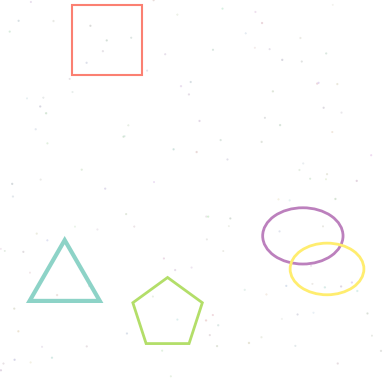[{"shape": "triangle", "thickness": 3, "radius": 0.53, "center": [0.168, 0.271]}, {"shape": "square", "thickness": 1.5, "radius": 0.45, "center": [0.279, 0.897]}, {"shape": "pentagon", "thickness": 2, "radius": 0.47, "center": [0.435, 0.184]}, {"shape": "oval", "thickness": 2, "radius": 0.52, "center": [0.787, 0.387]}, {"shape": "oval", "thickness": 2, "radius": 0.48, "center": [0.849, 0.301]}]